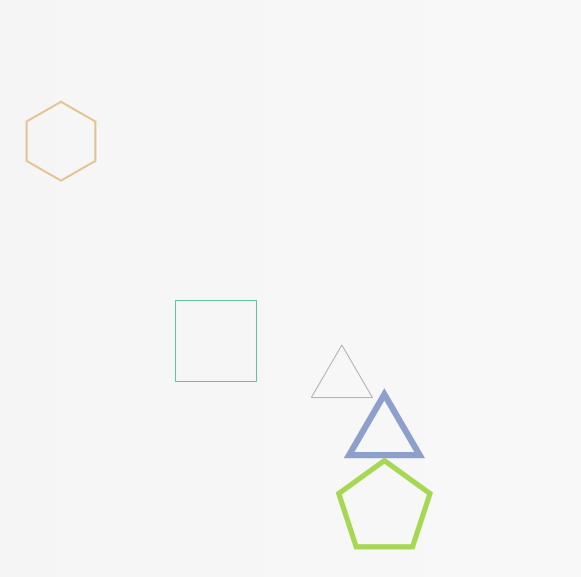[{"shape": "square", "thickness": 0.5, "radius": 0.35, "center": [0.371, 0.409]}, {"shape": "triangle", "thickness": 3, "radius": 0.35, "center": [0.661, 0.246]}, {"shape": "pentagon", "thickness": 2.5, "radius": 0.41, "center": [0.661, 0.119]}, {"shape": "hexagon", "thickness": 1, "radius": 0.34, "center": [0.105, 0.755]}, {"shape": "triangle", "thickness": 0.5, "radius": 0.3, "center": [0.588, 0.341]}]